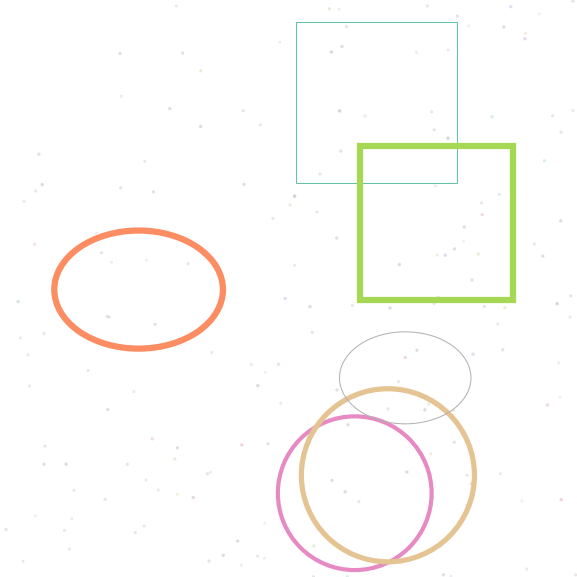[{"shape": "square", "thickness": 0.5, "radius": 0.7, "center": [0.651, 0.821]}, {"shape": "oval", "thickness": 3, "radius": 0.73, "center": [0.24, 0.498]}, {"shape": "circle", "thickness": 2, "radius": 0.67, "center": [0.614, 0.145]}, {"shape": "square", "thickness": 3, "radius": 0.66, "center": [0.756, 0.613]}, {"shape": "circle", "thickness": 2.5, "radius": 0.75, "center": [0.672, 0.176]}, {"shape": "oval", "thickness": 0.5, "radius": 0.57, "center": [0.702, 0.345]}]